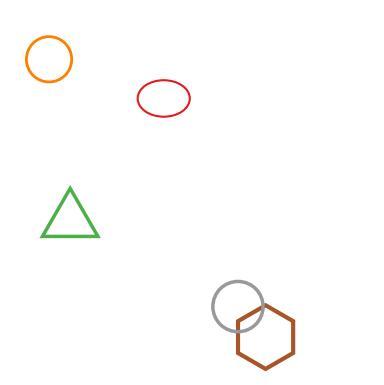[{"shape": "oval", "thickness": 1.5, "radius": 0.34, "center": [0.425, 0.744]}, {"shape": "triangle", "thickness": 2.5, "radius": 0.42, "center": [0.182, 0.427]}, {"shape": "circle", "thickness": 2, "radius": 0.29, "center": [0.127, 0.846]}, {"shape": "hexagon", "thickness": 3, "radius": 0.41, "center": [0.69, 0.124]}, {"shape": "circle", "thickness": 2.5, "radius": 0.33, "center": [0.618, 0.204]}]